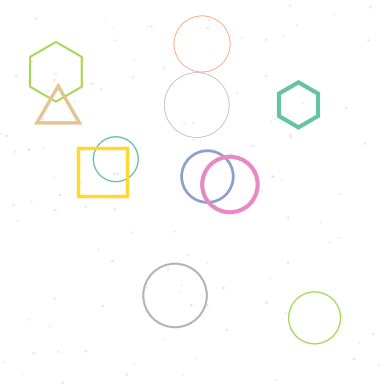[{"shape": "hexagon", "thickness": 3, "radius": 0.29, "center": [0.775, 0.728]}, {"shape": "circle", "thickness": 1, "radius": 0.29, "center": [0.301, 0.586]}, {"shape": "circle", "thickness": 0.5, "radius": 0.36, "center": [0.525, 0.886]}, {"shape": "circle", "thickness": 2, "radius": 0.34, "center": [0.539, 0.541]}, {"shape": "circle", "thickness": 3, "radius": 0.36, "center": [0.597, 0.521]}, {"shape": "circle", "thickness": 1, "radius": 0.34, "center": [0.817, 0.174]}, {"shape": "hexagon", "thickness": 1.5, "radius": 0.39, "center": [0.145, 0.813]}, {"shape": "square", "thickness": 2.5, "radius": 0.31, "center": [0.266, 0.553]}, {"shape": "triangle", "thickness": 2.5, "radius": 0.32, "center": [0.151, 0.713]}, {"shape": "circle", "thickness": 1.5, "radius": 0.41, "center": [0.455, 0.233]}, {"shape": "circle", "thickness": 0.5, "radius": 0.42, "center": [0.511, 0.727]}]